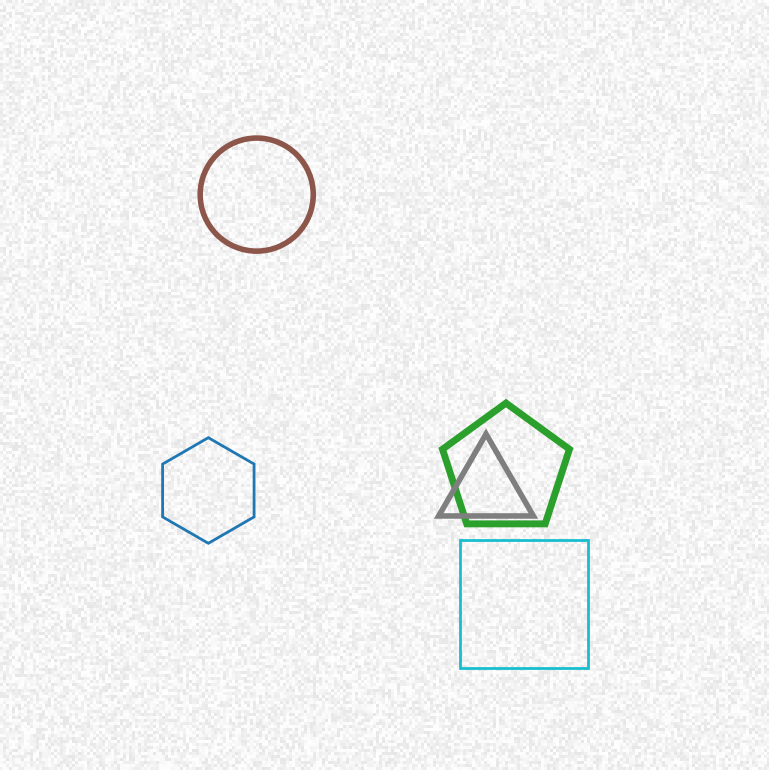[{"shape": "hexagon", "thickness": 1, "radius": 0.34, "center": [0.271, 0.363]}, {"shape": "pentagon", "thickness": 2.5, "radius": 0.43, "center": [0.657, 0.39]}, {"shape": "circle", "thickness": 2, "radius": 0.37, "center": [0.333, 0.747]}, {"shape": "triangle", "thickness": 2, "radius": 0.36, "center": [0.631, 0.365]}, {"shape": "square", "thickness": 1, "radius": 0.42, "center": [0.681, 0.216]}]